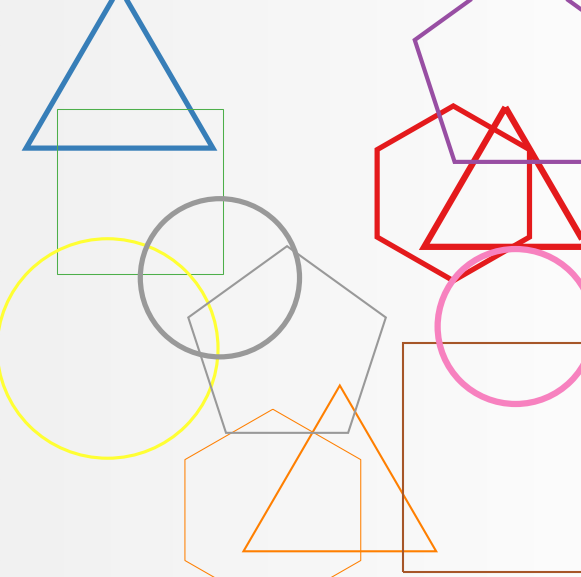[{"shape": "triangle", "thickness": 3, "radius": 0.81, "center": [0.869, 0.652]}, {"shape": "hexagon", "thickness": 2.5, "radius": 0.76, "center": [0.78, 0.664]}, {"shape": "triangle", "thickness": 2.5, "radius": 0.93, "center": [0.206, 0.835]}, {"shape": "square", "thickness": 0.5, "radius": 0.71, "center": [0.241, 0.668]}, {"shape": "pentagon", "thickness": 2, "radius": 0.94, "center": [0.893, 0.872]}, {"shape": "hexagon", "thickness": 0.5, "radius": 0.87, "center": [0.469, 0.116]}, {"shape": "triangle", "thickness": 1, "radius": 0.96, "center": [0.585, 0.14]}, {"shape": "circle", "thickness": 1.5, "radius": 0.95, "center": [0.185, 0.396]}, {"shape": "square", "thickness": 1, "radius": 0.99, "center": [0.891, 0.207]}, {"shape": "circle", "thickness": 3, "radius": 0.67, "center": [0.887, 0.434]}, {"shape": "circle", "thickness": 2.5, "radius": 0.68, "center": [0.378, 0.518]}, {"shape": "pentagon", "thickness": 1, "radius": 0.89, "center": [0.494, 0.394]}]